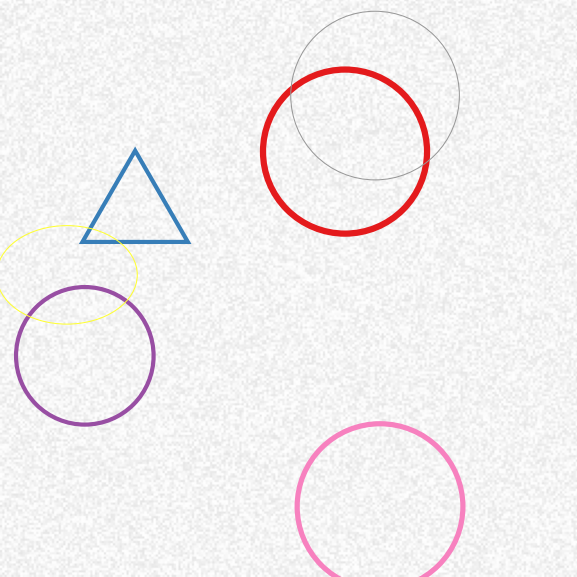[{"shape": "circle", "thickness": 3, "radius": 0.71, "center": [0.597, 0.737]}, {"shape": "triangle", "thickness": 2, "radius": 0.53, "center": [0.234, 0.633]}, {"shape": "circle", "thickness": 2, "radius": 0.6, "center": [0.147, 0.383]}, {"shape": "oval", "thickness": 0.5, "radius": 0.61, "center": [0.116, 0.523]}, {"shape": "circle", "thickness": 2.5, "radius": 0.72, "center": [0.658, 0.122]}, {"shape": "circle", "thickness": 0.5, "radius": 0.73, "center": [0.649, 0.834]}]